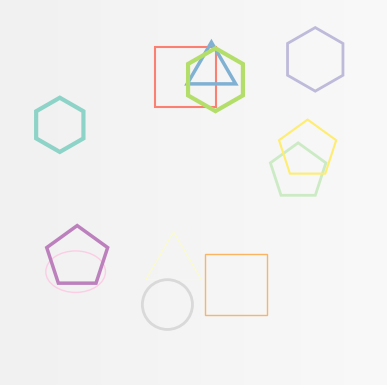[{"shape": "hexagon", "thickness": 3, "radius": 0.35, "center": [0.154, 0.676]}, {"shape": "triangle", "thickness": 0.5, "radius": 0.41, "center": [0.448, 0.315]}, {"shape": "hexagon", "thickness": 2, "radius": 0.41, "center": [0.814, 0.846]}, {"shape": "square", "thickness": 1.5, "radius": 0.39, "center": [0.478, 0.8]}, {"shape": "triangle", "thickness": 2.5, "radius": 0.36, "center": [0.546, 0.818]}, {"shape": "square", "thickness": 1, "radius": 0.4, "center": [0.608, 0.261]}, {"shape": "hexagon", "thickness": 3, "radius": 0.41, "center": [0.556, 0.793]}, {"shape": "oval", "thickness": 1, "radius": 0.38, "center": [0.195, 0.294]}, {"shape": "circle", "thickness": 2, "radius": 0.32, "center": [0.432, 0.209]}, {"shape": "pentagon", "thickness": 2.5, "radius": 0.41, "center": [0.199, 0.331]}, {"shape": "pentagon", "thickness": 2, "radius": 0.38, "center": [0.769, 0.554]}, {"shape": "pentagon", "thickness": 1.5, "radius": 0.39, "center": [0.794, 0.612]}]